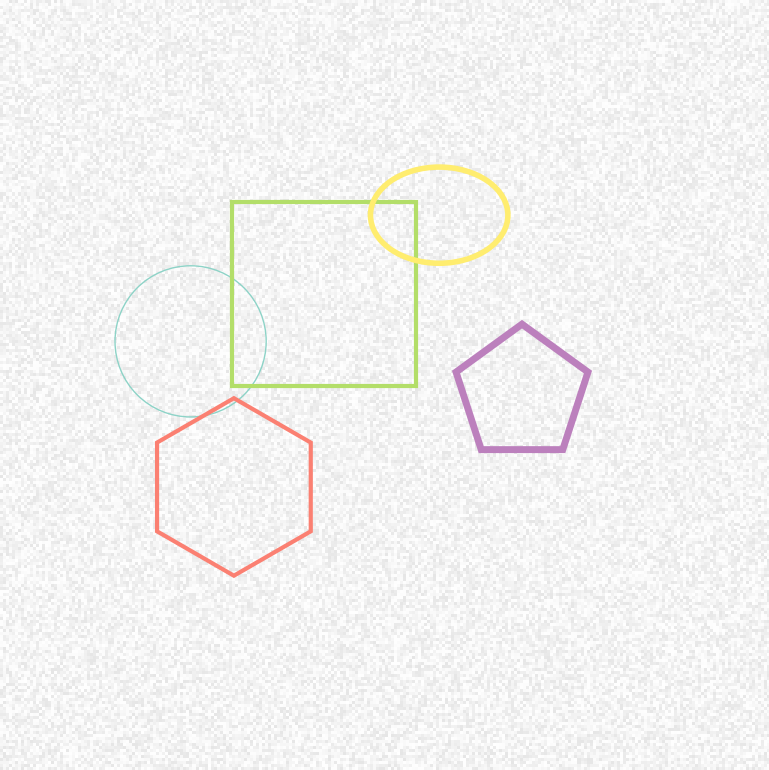[{"shape": "circle", "thickness": 0.5, "radius": 0.49, "center": [0.248, 0.557]}, {"shape": "hexagon", "thickness": 1.5, "radius": 0.58, "center": [0.304, 0.368]}, {"shape": "square", "thickness": 1.5, "radius": 0.6, "center": [0.421, 0.619]}, {"shape": "pentagon", "thickness": 2.5, "radius": 0.45, "center": [0.678, 0.489]}, {"shape": "oval", "thickness": 2, "radius": 0.45, "center": [0.57, 0.721]}]